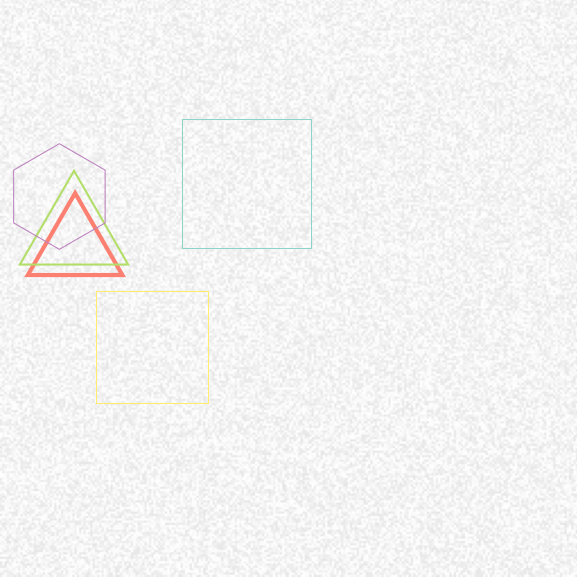[{"shape": "square", "thickness": 0.5, "radius": 0.56, "center": [0.427, 0.681]}, {"shape": "triangle", "thickness": 2, "radius": 0.47, "center": [0.13, 0.57]}, {"shape": "triangle", "thickness": 1, "radius": 0.54, "center": [0.128, 0.595]}, {"shape": "hexagon", "thickness": 0.5, "radius": 0.46, "center": [0.103, 0.659]}, {"shape": "square", "thickness": 0.5, "radius": 0.49, "center": [0.263, 0.398]}]